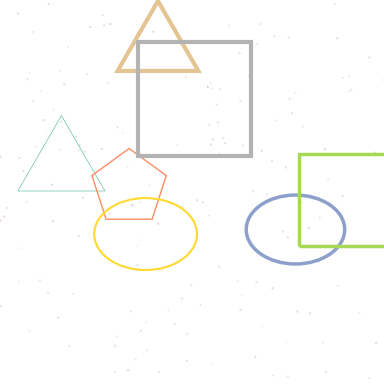[{"shape": "triangle", "thickness": 0.5, "radius": 0.65, "center": [0.16, 0.569]}, {"shape": "pentagon", "thickness": 1, "radius": 0.51, "center": [0.335, 0.513]}, {"shape": "oval", "thickness": 2.5, "radius": 0.64, "center": [0.767, 0.404]}, {"shape": "square", "thickness": 2.5, "radius": 0.59, "center": [0.896, 0.481]}, {"shape": "oval", "thickness": 1.5, "radius": 0.67, "center": [0.378, 0.392]}, {"shape": "triangle", "thickness": 3, "radius": 0.61, "center": [0.41, 0.876]}, {"shape": "square", "thickness": 3, "radius": 0.74, "center": [0.505, 0.743]}]